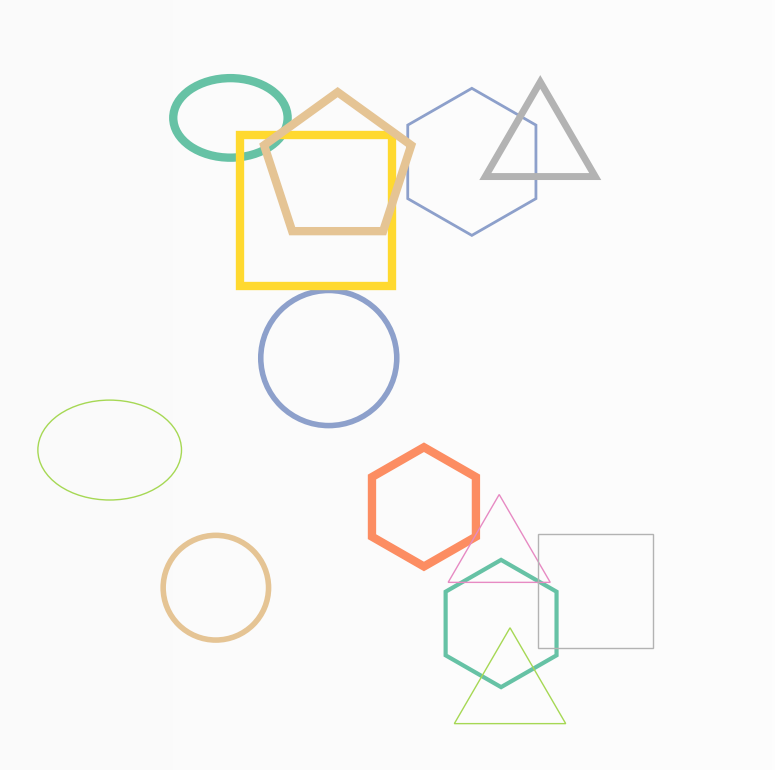[{"shape": "hexagon", "thickness": 1.5, "radius": 0.41, "center": [0.647, 0.19]}, {"shape": "oval", "thickness": 3, "radius": 0.37, "center": [0.297, 0.847]}, {"shape": "hexagon", "thickness": 3, "radius": 0.39, "center": [0.547, 0.342]}, {"shape": "hexagon", "thickness": 1, "radius": 0.48, "center": [0.609, 0.79]}, {"shape": "circle", "thickness": 2, "radius": 0.44, "center": [0.424, 0.535]}, {"shape": "triangle", "thickness": 0.5, "radius": 0.38, "center": [0.644, 0.282]}, {"shape": "triangle", "thickness": 0.5, "radius": 0.41, "center": [0.658, 0.102]}, {"shape": "oval", "thickness": 0.5, "radius": 0.46, "center": [0.142, 0.416]}, {"shape": "square", "thickness": 3, "radius": 0.49, "center": [0.408, 0.726]}, {"shape": "pentagon", "thickness": 3, "radius": 0.5, "center": [0.436, 0.781]}, {"shape": "circle", "thickness": 2, "radius": 0.34, "center": [0.279, 0.237]}, {"shape": "square", "thickness": 0.5, "radius": 0.37, "center": [0.769, 0.233]}, {"shape": "triangle", "thickness": 2.5, "radius": 0.41, "center": [0.697, 0.812]}]